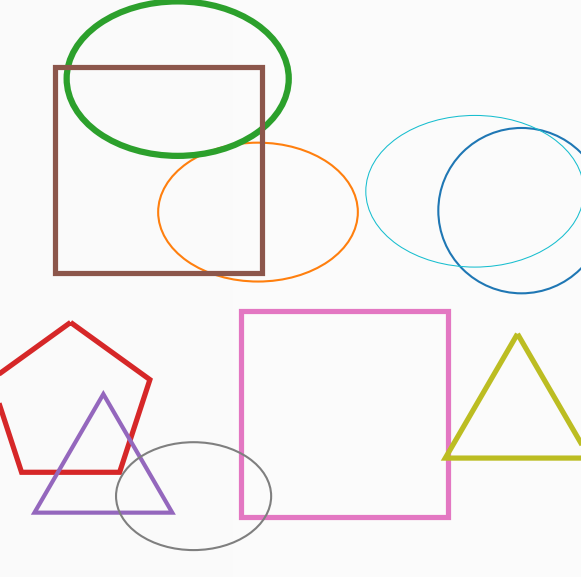[{"shape": "circle", "thickness": 1, "radius": 0.72, "center": [0.897, 0.634]}, {"shape": "oval", "thickness": 1, "radius": 0.86, "center": [0.444, 0.632]}, {"shape": "oval", "thickness": 3, "radius": 0.96, "center": [0.306, 0.863]}, {"shape": "pentagon", "thickness": 2.5, "radius": 0.72, "center": [0.121, 0.297]}, {"shape": "triangle", "thickness": 2, "radius": 0.68, "center": [0.178, 0.18]}, {"shape": "square", "thickness": 2.5, "radius": 0.89, "center": [0.273, 0.705]}, {"shape": "square", "thickness": 2.5, "radius": 0.89, "center": [0.592, 0.283]}, {"shape": "oval", "thickness": 1, "radius": 0.67, "center": [0.333, 0.14]}, {"shape": "triangle", "thickness": 2.5, "radius": 0.72, "center": [0.89, 0.278]}, {"shape": "oval", "thickness": 0.5, "radius": 0.94, "center": [0.817, 0.668]}]